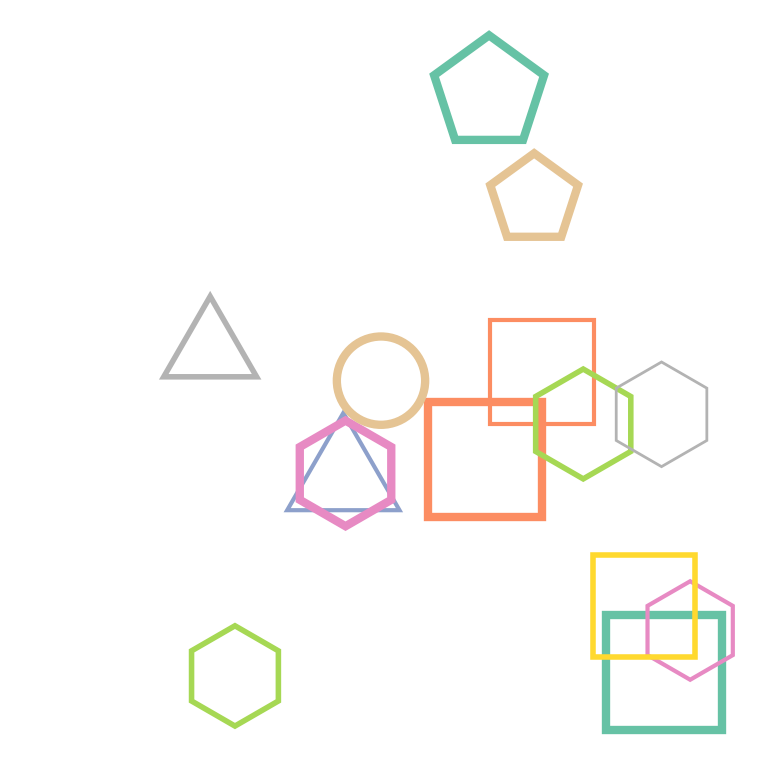[{"shape": "square", "thickness": 3, "radius": 0.38, "center": [0.862, 0.127]}, {"shape": "pentagon", "thickness": 3, "radius": 0.38, "center": [0.635, 0.879]}, {"shape": "square", "thickness": 1.5, "radius": 0.34, "center": [0.704, 0.517]}, {"shape": "square", "thickness": 3, "radius": 0.37, "center": [0.63, 0.403]}, {"shape": "triangle", "thickness": 1.5, "radius": 0.42, "center": [0.446, 0.38]}, {"shape": "hexagon", "thickness": 3, "radius": 0.34, "center": [0.449, 0.385]}, {"shape": "hexagon", "thickness": 1.5, "radius": 0.32, "center": [0.896, 0.181]}, {"shape": "hexagon", "thickness": 2, "radius": 0.36, "center": [0.757, 0.449]}, {"shape": "hexagon", "thickness": 2, "radius": 0.33, "center": [0.305, 0.122]}, {"shape": "square", "thickness": 2, "radius": 0.33, "center": [0.836, 0.213]}, {"shape": "circle", "thickness": 3, "radius": 0.29, "center": [0.495, 0.506]}, {"shape": "pentagon", "thickness": 3, "radius": 0.3, "center": [0.694, 0.741]}, {"shape": "hexagon", "thickness": 1, "radius": 0.34, "center": [0.859, 0.462]}, {"shape": "triangle", "thickness": 2, "radius": 0.35, "center": [0.273, 0.545]}]